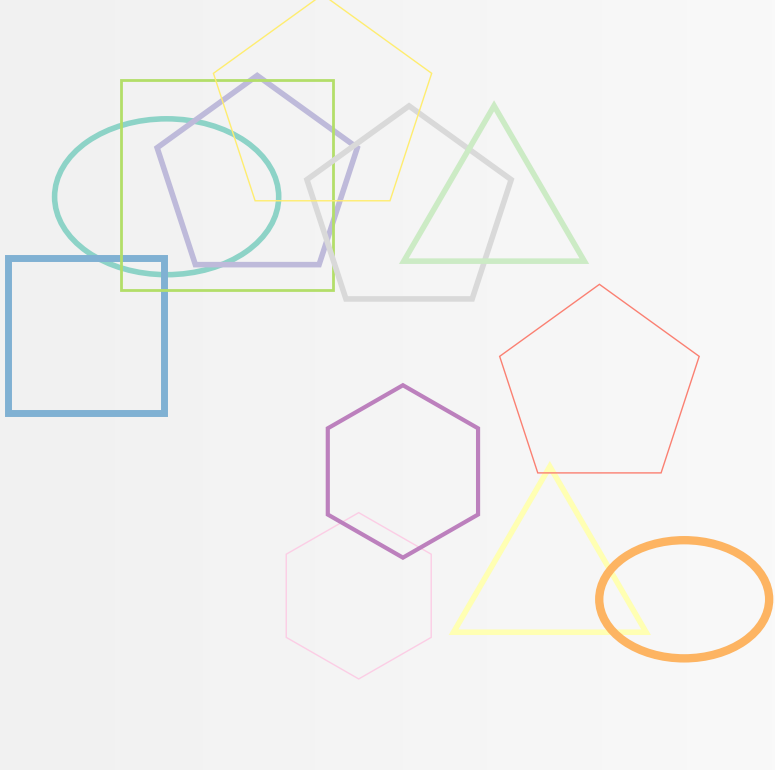[{"shape": "oval", "thickness": 2, "radius": 0.72, "center": [0.215, 0.744]}, {"shape": "triangle", "thickness": 2, "radius": 0.72, "center": [0.709, 0.251]}, {"shape": "pentagon", "thickness": 2, "radius": 0.68, "center": [0.332, 0.766]}, {"shape": "pentagon", "thickness": 0.5, "radius": 0.68, "center": [0.773, 0.495]}, {"shape": "square", "thickness": 2.5, "radius": 0.5, "center": [0.11, 0.564]}, {"shape": "oval", "thickness": 3, "radius": 0.55, "center": [0.883, 0.222]}, {"shape": "square", "thickness": 1, "radius": 0.68, "center": [0.293, 0.76]}, {"shape": "hexagon", "thickness": 0.5, "radius": 0.54, "center": [0.463, 0.226]}, {"shape": "pentagon", "thickness": 2, "radius": 0.69, "center": [0.528, 0.724]}, {"shape": "hexagon", "thickness": 1.5, "radius": 0.56, "center": [0.52, 0.388]}, {"shape": "triangle", "thickness": 2, "radius": 0.67, "center": [0.638, 0.728]}, {"shape": "pentagon", "thickness": 0.5, "radius": 0.74, "center": [0.416, 0.859]}]